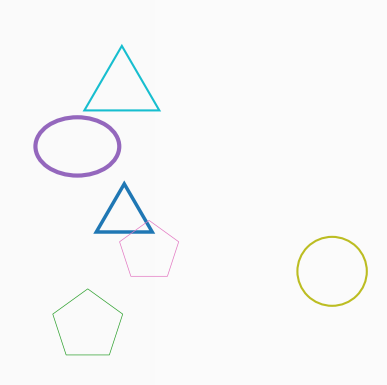[{"shape": "triangle", "thickness": 2.5, "radius": 0.42, "center": [0.321, 0.439]}, {"shape": "pentagon", "thickness": 0.5, "radius": 0.47, "center": [0.226, 0.155]}, {"shape": "oval", "thickness": 3, "radius": 0.54, "center": [0.2, 0.62]}, {"shape": "pentagon", "thickness": 0.5, "radius": 0.4, "center": [0.385, 0.347]}, {"shape": "circle", "thickness": 1.5, "radius": 0.45, "center": [0.857, 0.295]}, {"shape": "triangle", "thickness": 1.5, "radius": 0.56, "center": [0.314, 0.769]}]